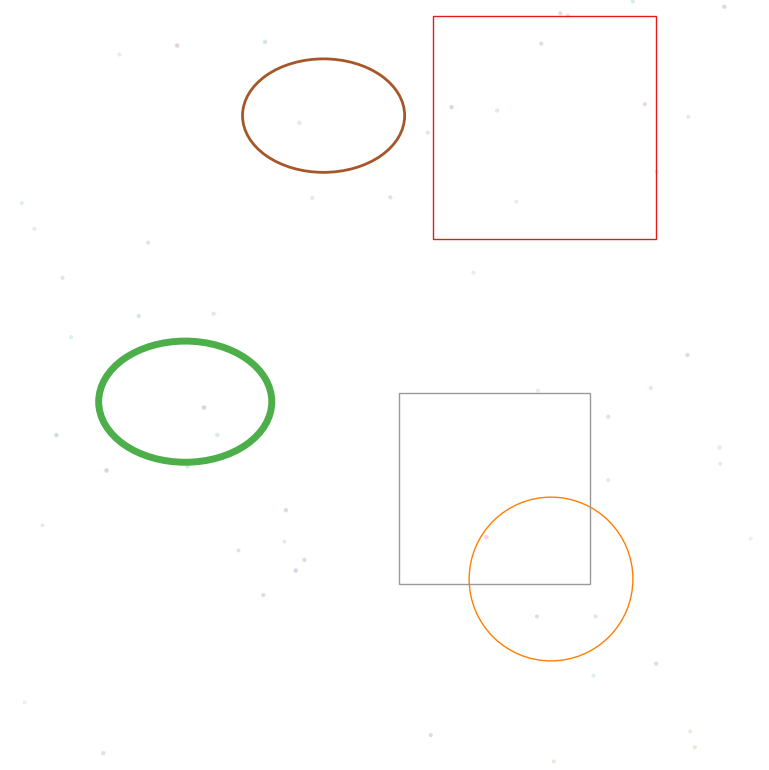[{"shape": "square", "thickness": 0.5, "radius": 0.72, "center": [0.707, 0.834]}, {"shape": "oval", "thickness": 2.5, "radius": 0.56, "center": [0.241, 0.478]}, {"shape": "circle", "thickness": 0.5, "radius": 0.53, "center": [0.716, 0.248]}, {"shape": "oval", "thickness": 1, "radius": 0.53, "center": [0.42, 0.85]}, {"shape": "square", "thickness": 0.5, "radius": 0.62, "center": [0.642, 0.365]}]